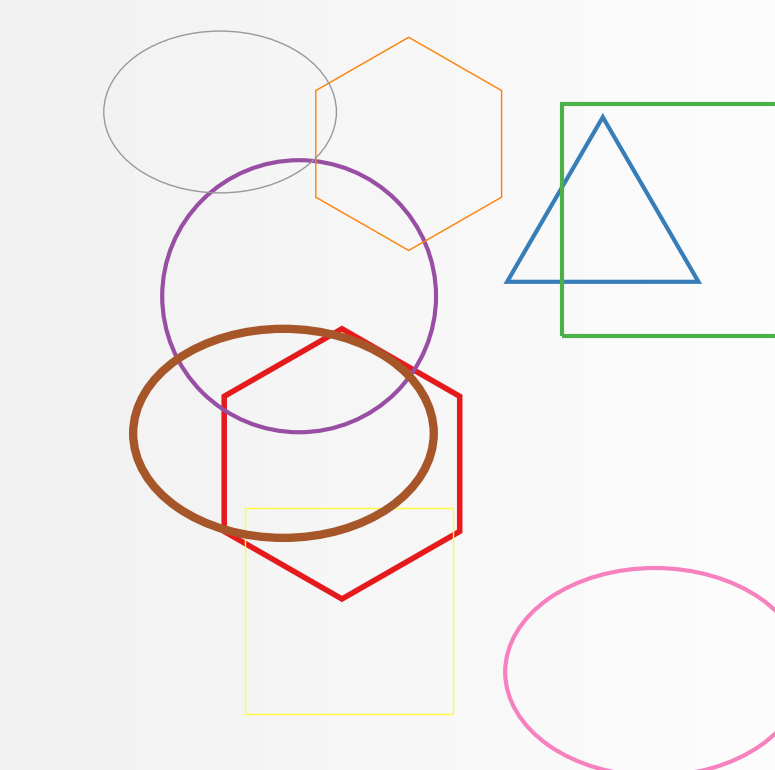[{"shape": "hexagon", "thickness": 2, "radius": 0.88, "center": [0.441, 0.398]}, {"shape": "triangle", "thickness": 1.5, "radius": 0.71, "center": [0.778, 0.705]}, {"shape": "square", "thickness": 1.5, "radius": 0.75, "center": [0.876, 0.714]}, {"shape": "circle", "thickness": 1.5, "radius": 0.88, "center": [0.386, 0.615]}, {"shape": "hexagon", "thickness": 0.5, "radius": 0.69, "center": [0.527, 0.813]}, {"shape": "square", "thickness": 0.5, "radius": 0.67, "center": [0.45, 0.206]}, {"shape": "oval", "thickness": 3, "radius": 0.97, "center": [0.366, 0.437]}, {"shape": "oval", "thickness": 1.5, "radius": 0.96, "center": [0.845, 0.127]}, {"shape": "oval", "thickness": 0.5, "radius": 0.75, "center": [0.284, 0.855]}]